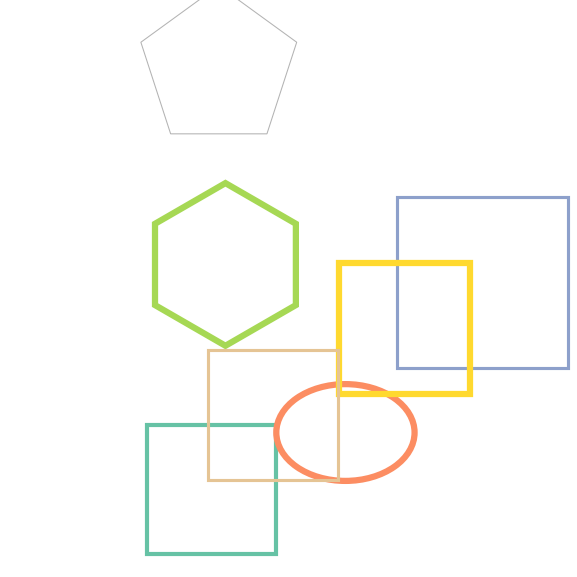[{"shape": "square", "thickness": 2, "radius": 0.56, "center": [0.366, 0.151]}, {"shape": "oval", "thickness": 3, "radius": 0.6, "center": [0.598, 0.25]}, {"shape": "square", "thickness": 1.5, "radius": 0.74, "center": [0.835, 0.51]}, {"shape": "hexagon", "thickness": 3, "radius": 0.7, "center": [0.39, 0.541]}, {"shape": "square", "thickness": 3, "radius": 0.57, "center": [0.701, 0.431]}, {"shape": "square", "thickness": 1.5, "radius": 0.56, "center": [0.473, 0.281]}, {"shape": "pentagon", "thickness": 0.5, "radius": 0.71, "center": [0.379, 0.882]}]